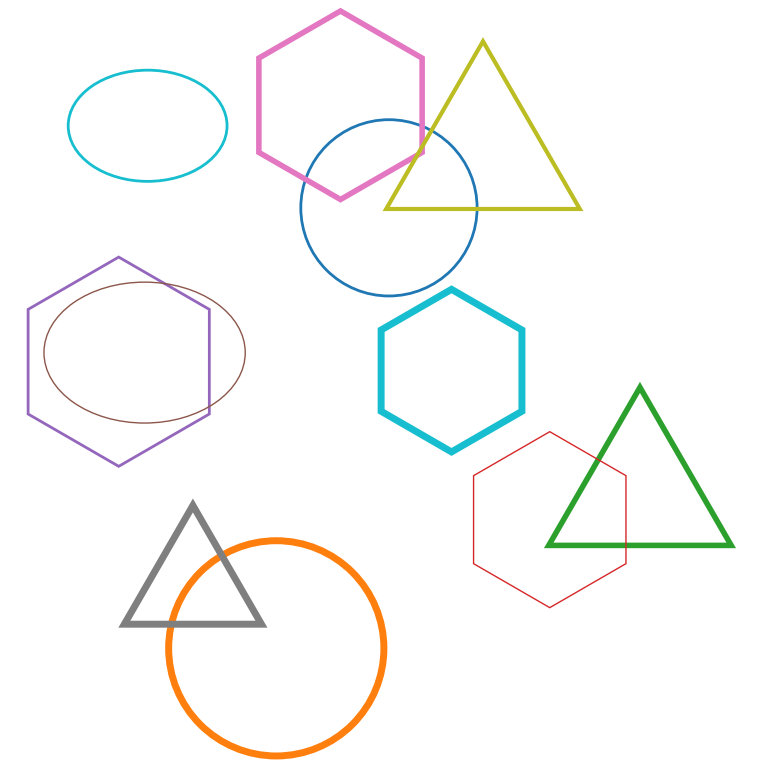[{"shape": "circle", "thickness": 1, "radius": 0.57, "center": [0.505, 0.73]}, {"shape": "circle", "thickness": 2.5, "radius": 0.7, "center": [0.359, 0.158]}, {"shape": "triangle", "thickness": 2, "radius": 0.68, "center": [0.831, 0.36]}, {"shape": "hexagon", "thickness": 0.5, "radius": 0.57, "center": [0.714, 0.325]}, {"shape": "hexagon", "thickness": 1, "radius": 0.68, "center": [0.154, 0.53]}, {"shape": "oval", "thickness": 0.5, "radius": 0.65, "center": [0.188, 0.542]}, {"shape": "hexagon", "thickness": 2, "radius": 0.61, "center": [0.442, 0.863]}, {"shape": "triangle", "thickness": 2.5, "radius": 0.51, "center": [0.251, 0.241]}, {"shape": "triangle", "thickness": 1.5, "radius": 0.73, "center": [0.627, 0.801]}, {"shape": "hexagon", "thickness": 2.5, "radius": 0.53, "center": [0.586, 0.519]}, {"shape": "oval", "thickness": 1, "radius": 0.52, "center": [0.192, 0.837]}]